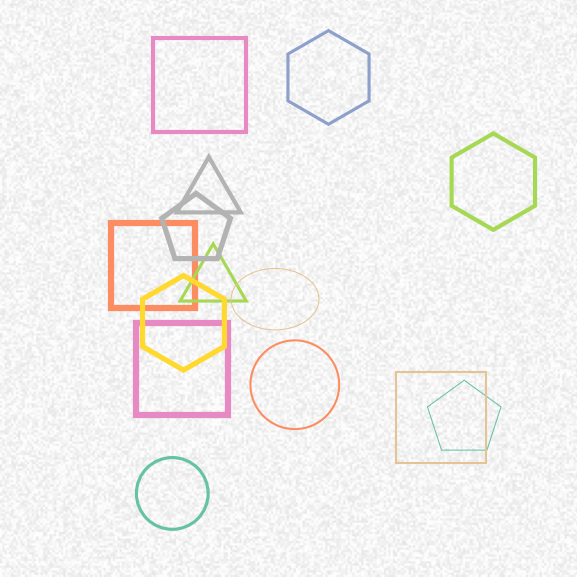[{"shape": "circle", "thickness": 1.5, "radius": 0.31, "center": [0.298, 0.145]}, {"shape": "pentagon", "thickness": 0.5, "radius": 0.33, "center": [0.804, 0.274]}, {"shape": "square", "thickness": 3, "radius": 0.36, "center": [0.264, 0.539]}, {"shape": "circle", "thickness": 1, "radius": 0.38, "center": [0.511, 0.333]}, {"shape": "hexagon", "thickness": 1.5, "radius": 0.41, "center": [0.569, 0.865]}, {"shape": "square", "thickness": 2, "radius": 0.4, "center": [0.346, 0.852]}, {"shape": "square", "thickness": 3, "radius": 0.4, "center": [0.315, 0.36]}, {"shape": "hexagon", "thickness": 2, "radius": 0.42, "center": [0.854, 0.685]}, {"shape": "triangle", "thickness": 1.5, "radius": 0.33, "center": [0.369, 0.511]}, {"shape": "hexagon", "thickness": 2.5, "radius": 0.41, "center": [0.318, 0.44]}, {"shape": "square", "thickness": 1, "radius": 0.39, "center": [0.764, 0.276]}, {"shape": "oval", "thickness": 0.5, "radius": 0.38, "center": [0.476, 0.481]}, {"shape": "pentagon", "thickness": 2.5, "radius": 0.31, "center": [0.34, 0.602]}, {"shape": "triangle", "thickness": 2, "radius": 0.32, "center": [0.362, 0.663]}]